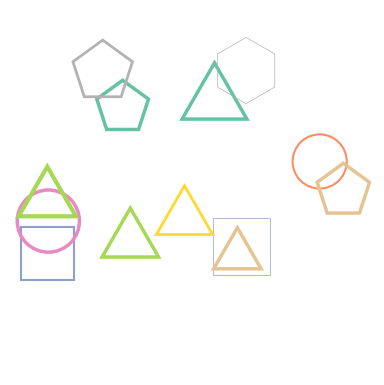[{"shape": "pentagon", "thickness": 2.5, "radius": 0.35, "center": [0.318, 0.721]}, {"shape": "triangle", "thickness": 2.5, "radius": 0.49, "center": [0.557, 0.739]}, {"shape": "circle", "thickness": 1.5, "radius": 0.35, "center": [0.83, 0.581]}, {"shape": "square", "thickness": 0.5, "radius": 0.37, "center": [0.628, 0.36]}, {"shape": "square", "thickness": 1.5, "radius": 0.34, "center": [0.123, 0.342]}, {"shape": "circle", "thickness": 2.5, "radius": 0.4, "center": [0.126, 0.426]}, {"shape": "triangle", "thickness": 3, "radius": 0.43, "center": [0.123, 0.481]}, {"shape": "triangle", "thickness": 2.5, "radius": 0.42, "center": [0.339, 0.375]}, {"shape": "triangle", "thickness": 2, "radius": 0.42, "center": [0.479, 0.433]}, {"shape": "triangle", "thickness": 2.5, "radius": 0.36, "center": [0.617, 0.337]}, {"shape": "pentagon", "thickness": 2.5, "radius": 0.36, "center": [0.892, 0.504]}, {"shape": "hexagon", "thickness": 0.5, "radius": 0.43, "center": [0.639, 0.817]}, {"shape": "pentagon", "thickness": 2, "radius": 0.41, "center": [0.267, 0.814]}]